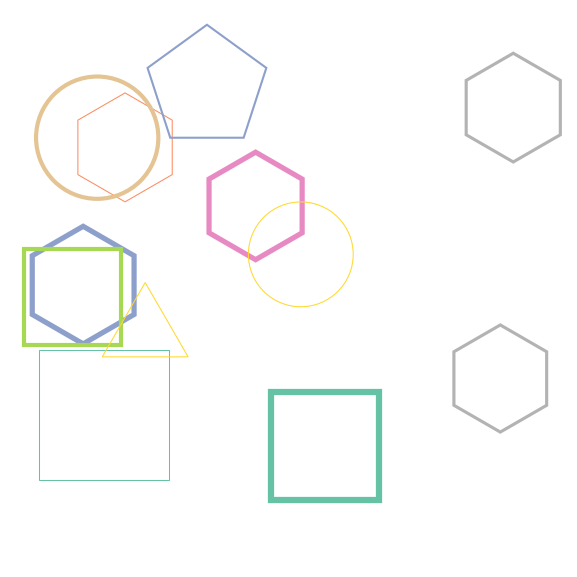[{"shape": "square", "thickness": 3, "radius": 0.47, "center": [0.563, 0.227]}, {"shape": "square", "thickness": 0.5, "radius": 0.56, "center": [0.179, 0.281]}, {"shape": "hexagon", "thickness": 0.5, "radius": 0.47, "center": [0.217, 0.744]}, {"shape": "hexagon", "thickness": 2.5, "radius": 0.51, "center": [0.144, 0.505]}, {"shape": "pentagon", "thickness": 1, "radius": 0.54, "center": [0.358, 0.848]}, {"shape": "hexagon", "thickness": 2.5, "radius": 0.47, "center": [0.443, 0.643]}, {"shape": "square", "thickness": 2, "radius": 0.42, "center": [0.125, 0.485]}, {"shape": "triangle", "thickness": 0.5, "radius": 0.43, "center": [0.251, 0.424]}, {"shape": "circle", "thickness": 0.5, "radius": 0.45, "center": [0.521, 0.559]}, {"shape": "circle", "thickness": 2, "radius": 0.53, "center": [0.168, 0.761]}, {"shape": "hexagon", "thickness": 1.5, "radius": 0.46, "center": [0.866, 0.344]}, {"shape": "hexagon", "thickness": 1.5, "radius": 0.47, "center": [0.889, 0.813]}]